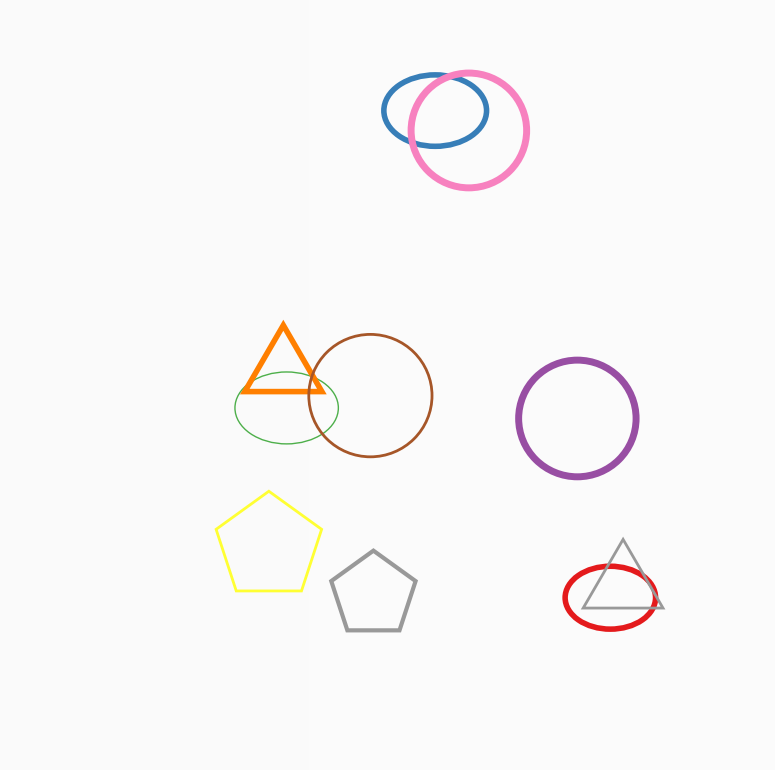[{"shape": "oval", "thickness": 2, "radius": 0.29, "center": [0.788, 0.224]}, {"shape": "oval", "thickness": 2, "radius": 0.33, "center": [0.562, 0.856]}, {"shape": "oval", "thickness": 0.5, "radius": 0.33, "center": [0.37, 0.47]}, {"shape": "circle", "thickness": 2.5, "radius": 0.38, "center": [0.745, 0.457]}, {"shape": "triangle", "thickness": 2, "radius": 0.29, "center": [0.366, 0.52]}, {"shape": "pentagon", "thickness": 1, "radius": 0.36, "center": [0.347, 0.29]}, {"shape": "circle", "thickness": 1, "radius": 0.4, "center": [0.478, 0.486]}, {"shape": "circle", "thickness": 2.5, "radius": 0.37, "center": [0.605, 0.831]}, {"shape": "pentagon", "thickness": 1.5, "radius": 0.29, "center": [0.482, 0.228]}, {"shape": "triangle", "thickness": 1, "radius": 0.3, "center": [0.804, 0.24]}]